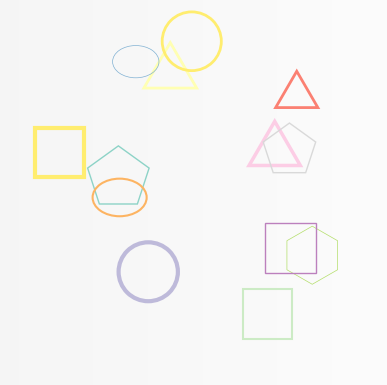[{"shape": "pentagon", "thickness": 1, "radius": 0.42, "center": [0.305, 0.538]}, {"shape": "triangle", "thickness": 2, "radius": 0.39, "center": [0.439, 0.811]}, {"shape": "circle", "thickness": 3, "radius": 0.38, "center": [0.383, 0.294]}, {"shape": "triangle", "thickness": 2, "radius": 0.31, "center": [0.766, 0.752]}, {"shape": "oval", "thickness": 0.5, "radius": 0.3, "center": [0.35, 0.84]}, {"shape": "oval", "thickness": 1.5, "radius": 0.35, "center": [0.309, 0.487]}, {"shape": "hexagon", "thickness": 0.5, "radius": 0.38, "center": [0.806, 0.337]}, {"shape": "triangle", "thickness": 2.5, "radius": 0.38, "center": [0.709, 0.608]}, {"shape": "pentagon", "thickness": 1, "radius": 0.36, "center": [0.747, 0.609]}, {"shape": "square", "thickness": 1, "radius": 0.33, "center": [0.75, 0.355]}, {"shape": "square", "thickness": 1.5, "radius": 0.32, "center": [0.69, 0.185]}, {"shape": "square", "thickness": 3, "radius": 0.32, "center": [0.154, 0.603]}, {"shape": "circle", "thickness": 2, "radius": 0.38, "center": [0.495, 0.893]}]